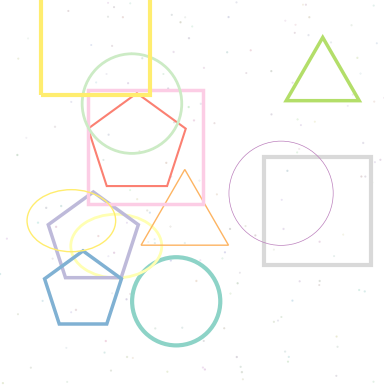[{"shape": "circle", "thickness": 3, "radius": 0.57, "center": [0.458, 0.217]}, {"shape": "oval", "thickness": 2, "radius": 0.59, "center": [0.302, 0.361]}, {"shape": "pentagon", "thickness": 2.5, "radius": 0.62, "center": [0.242, 0.378]}, {"shape": "pentagon", "thickness": 1.5, "radius": 0.67, "center": [0.356, 0.625]}, {"shape": "pentagon", "thickness": 2.5, "radius": 0.52, "center": [0.216, 0.243]}, {"shape": "triangle", "thickness": 1, "radius": 0.66, "center": [0.48, 0.429]}, {"shape": "triangle", "thickness": 2.5, "radius": 0.55, "center": [0.838, 0.793]}, {"shape": "square", "thickness": 2.5, "radius": 0.74, "center": [0.378, 0.618]}, {"shape": "square", "thickness": 3, "radius": 0.7, "center": [0.824, 0.452]}, {"shape": "circle", "thickness": 0.5, "radius": 0.68, "center": [0.73, 0.498]}, {"shape": "circle", "thickness": 2, "radius": 0.65, "center": [0.343, 0.731]}, {"shape": "oval", "thickness": 1, "radius": 0.58, "center": [0.185, 0.427]}, {"shape": "square", "thickness": 3, "radius": 0.7, "center": [0.248, 0.894]}]